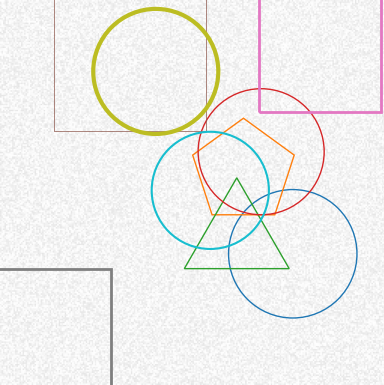[{"shape": "circle", "thickness": 1, "radius": 0.83, "center": [0.76, 0.341]}, {"shape": "pentagon", "thickness": 1, "radius": 0.69, "center": [0.632, 0.554]}, {"shape": "triangle", "thickness": 1, "radius": 0.79, "center": [0.615, 0.381]}, {"shape": "circle", "thickness": 1, "radius": 0.82, "center": [0.678, 0.606]}, {"shape": "square", "thickness": 0.5, "radius": 0.99, "center": [0.337, 0.859]}, {"shape": "square", "thickness": 2, "radius": 0.79, "center": [0.831, 0.868]}, {"shape": "square", "thickness": 2, "radius": 0.89, "center": [0.111, 0.123]}, {"shape": "circle", "thickness": 3, "radius": 0.81, "center": [0.405, 0.814]}, {"shape": "circle", "thickness": 1.5, "radius": 0.76, "center": [0.546, 0.506]}]